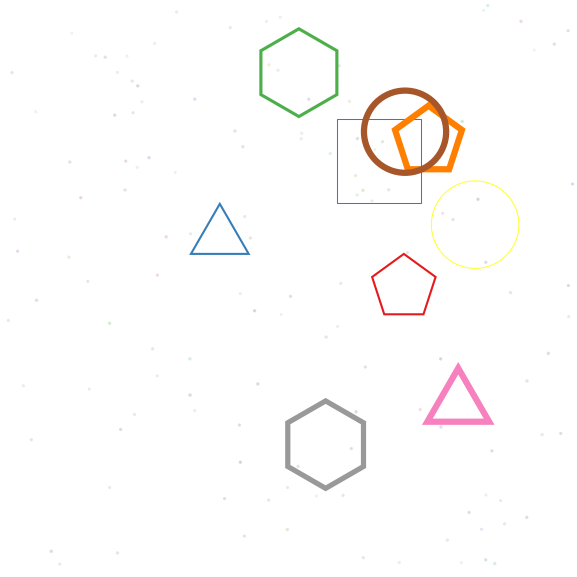[{"shape": "pentagon", "thickness": 1, "radius": 0.29, "center": [0.699, 0.502]}, {"shape": "triangle", "thickness": 1, "radius": 0.29, "center": [0.381, 0.588]}, {"shape": "hexagon", "thickness": 1.5, "radius": 0.38, "center": [0.518, 0.873]}, {"shape": "square", "thickness": 0.5, "radius": 0.36, "center": [0.656, 0.721]}, {"shape": "pentagon", "thickness": 3, "radius": 0.3, "center": [0.742, 0.755]}, {"shape": "circle", "thickness": 0.5, "radius": 0.38, "center": [0.823, 0.61]}, {"shape": "circle", "thickness": 3, "radius": 0.36, "center": [0.701, 0.771]}, {"shape": "triangle", "thickness": 3, "radius": 0.31, "center": [0.793, 0.3]}, {"shape": "hexagon", "thickness": 2.5, "radius": 0.38, "center": [0.564, 0.229]}]